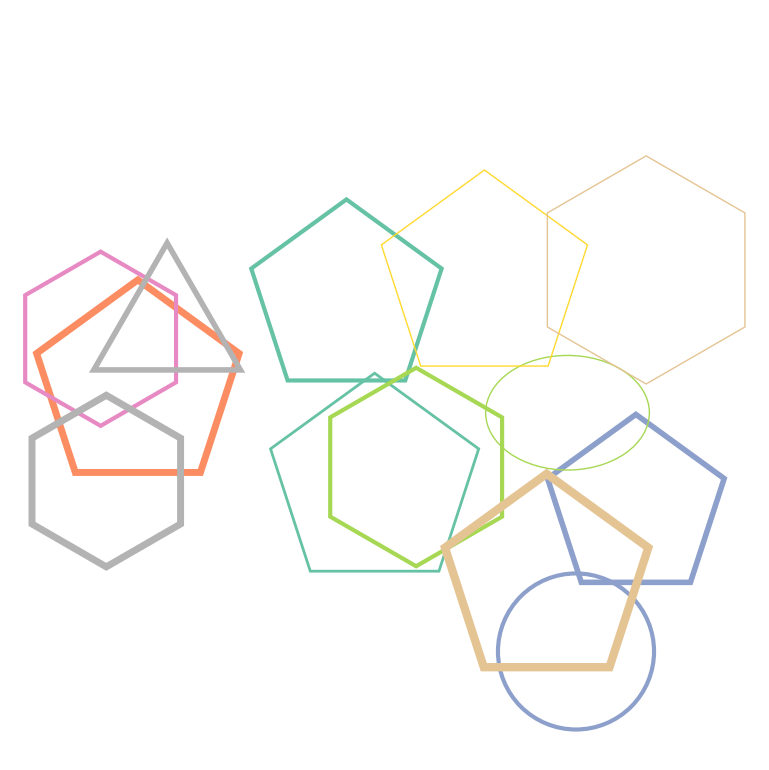[{"shape": "pentagon", "thickness": 1, "radius": 0.71, "center": [0.487, 0.373]}, {"shape": "pentagon", "thickness": 1.5, "radius": 0.65, "center": [0.45, 0.611]}, {"shape": "pentagon", "thickness": 2.5, "radius": 0.69, "center": [0.179, 0.498]}, {"shape": "circle", "thickness": 1.5, "radius": 0.51, "center": [0.748, 0.154]}, {"shape": "pentagon", "thickness": 2, "radius": 0.6, "center": [0.826, 0.341]}, {"shape": "hexagon", "thickness": 1.5, "radius": 0.57, "center": [0.131, 0.56]}, {"shape": "hexagon", "thickness": 1.5, "radius": 0.64, "center": [0.54, 0.394]}, {"shape": "oval", "thickness": 0.5, "radius": 0.53, "center": [0.737, 0.464]}, {"shape": "pentagon", "thickness": 0.5, "radius": 0.7, "center": [0.629, 0.638]}, {"shape": "pentagon", "thickness": 3, "radius": 0.69, "center": [0.71, 0.246]}, {"shape": "hexagon", "thickness": 0.5, "radius": 0.74, "center": [0.839, 0.649]}, {"shape": "hexagon", "thickness": 2.5, "radius": 0.56, "center": [0.138, 0.375]}, {"shape": "triangle", "thickness": 2, "radius": 0.55, "center": [0.217, 0.575]}]